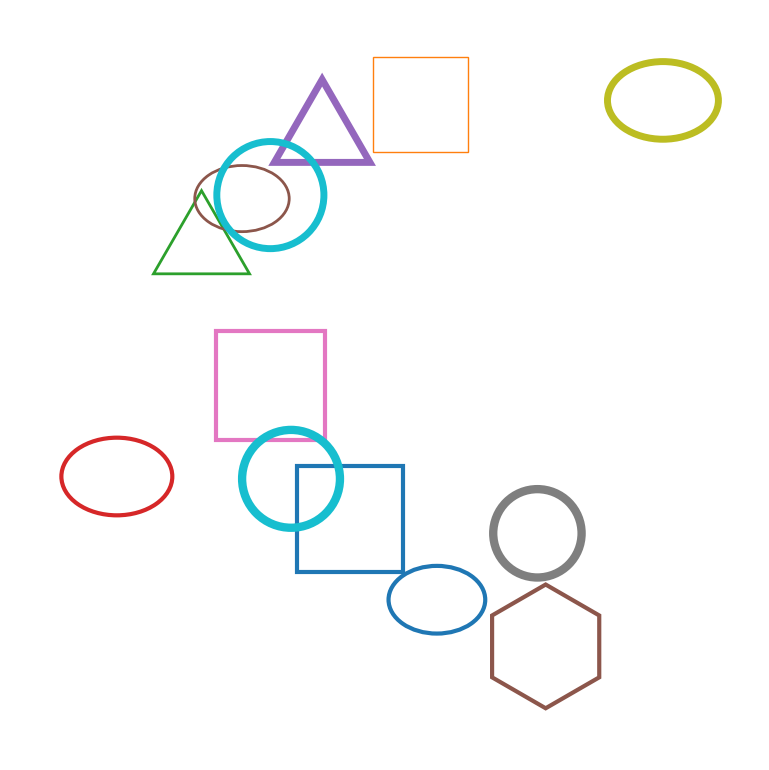[{"shape": "oval", "thickness": 1.5, "radius": 0.31, "center": [0.567, 0.221]}, {"shape": "square", "thickness": 1.5, "radius": 0.34, "center": [0.455, 0.326]}, {"shape": "square", "thickness": 0.5, "radius": 0.31, "center": [0.546, 0.865]}, {"shape": "triangle", "thickness": 1, "radius": 0.36, "center": [0.262, 0.68]}, {"shape": "oval", "thickness": 1.5, "radius": 0.36, "center": [0.152, 0.381]}, {"shape": "triangle", "thickness": 2.5, "radius": 0.36, "center": [0.418, 0.825]}, {"shape": "oval", "thickness": 1, "radius": 0.31, "center": [0.314, 0.742]}, {"shape": "hexagon", "thickness": 1.5, "radius": 0.4, "center": [0.709, 0.161]}, {"shape": "square", "thickness": 1.5, "radius": 0.35, "center": [0.351, 0.499]}, {"shape": "circle", "thickness": 3, "radius": 0.29, "center": [0.698, 0.307]}, {"shape": "oval", "thickness": 2.5, "radius": 0.36, "center": [0.861, 0.87]}, {"shape": "circle", "thickness": 3, "radius": 0.32, "center": [0.378, 0.378]}, {"shape": "circle", "thickness": 2.5, "radius": 0.35, "center": [0.351, 0.747]}]